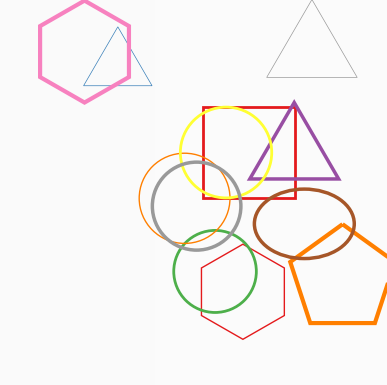[{"shape": "square", "thickness": 2, "radius": 0.59, "center": [0.642, 0.603]}, {"shape": "hexagon", "thickness": 1, "radius": 0.62, "center": [0.627, 0.242]}, {"shape": "triangle", "thickness": 0.5, "radius": 0.51, "center": [0.304, 0.828]}, {"shape": "circle", "thickness": 2, "radius": 0.53, "center": [0.555, 0.295]}, {"shape": "triangle", "thickness": 2.5, "radius": 0.66, "center": [0.759, 0.601]}, {"shape": "pentagon", "thickness": 3, "radius": 0.71, "center": [0.884, 0.276]}, {"shape": "circle", "thickness": 1, "radius": 0.59, "center": [0.476, 0.485]}, {"shape": "circle", "thickness": 2, "radius": 0.59, "center": [0.583, 0.604]}, {"shape": "oval", "thickness": 2.5, "radius": 0.64, "center": [0.785, 0.419]}, {"shape": "hexagon", "thickness": 3, "radius": 0.66, "center": [0.218, 0.866]}, {"shape": "circle", "thickness": 2.5, "radius": 0.57, "center": [0.507, 0.465]}, {"shape": "triangle", "thickness": 0.5, "radius": 0.67, "center": [0.805, 0.866]}]